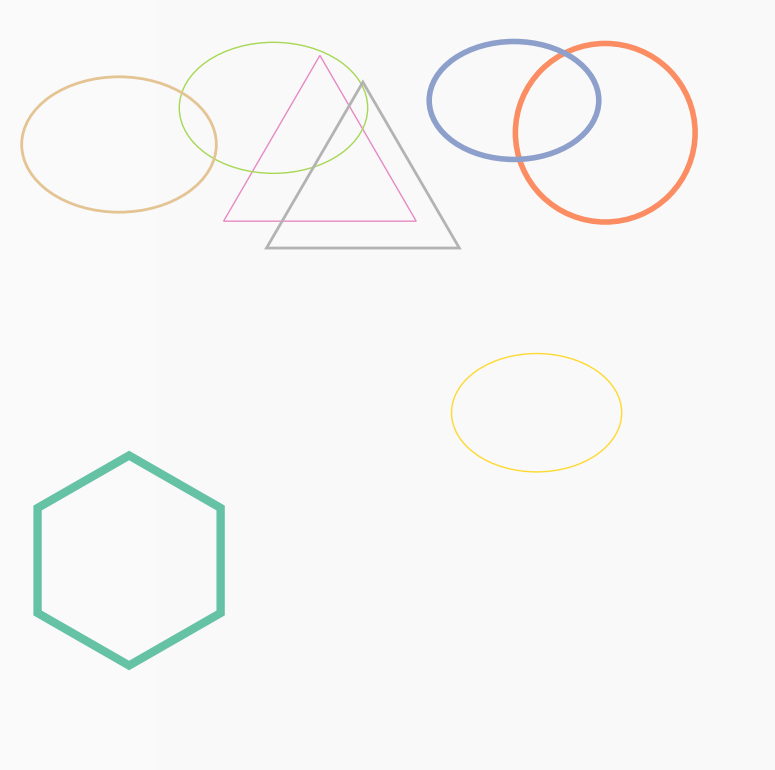[{"shape": "hexagon", "thickness": 3, "radius": 0.68, "center": [0.167, 0.272]}, {"shape": "circle", "thickness": 2, "radius": 0.58, "center": [0.781, 0.828]}, {"shape": "oval", "thickness": 2, "radius": 0.55, "center": [0.663, 0.87]}, {"shape": "triangle", "thickness": 0.5, "radius": 0.72, "center": [0.413, 0.785]}, {"shape": "oval", "thickness": 0.5, "radius": 0.61, "center": [0.353, 0.86]}, {"shape": "oval", "thickness": 0.5, "radius": 0.55, "center": [0.692, 0.464]}, {"shape": "oval", "thickness": 1, "radius": 0.63, "center": [0.154, 0.812]}, {"shape": "triangle", "thickness": 1, "radius": 0.72, "center": [0.468, 0.75]}]